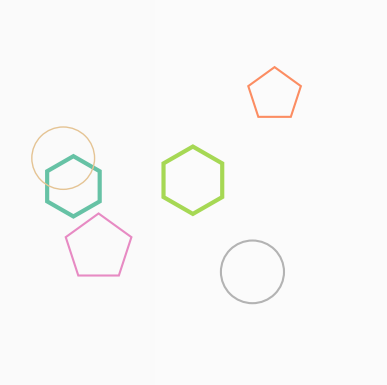[{"shape": "hexagon", "thickness": 3, "radius": 0.39, "center": [0.189, 0.516]}, {"shape": "pentagon", "thickness": 1.5, "radius": 0.36, "center": [0.709, 0.754]}, {"shape": "pentagon", "thickness": 1.5, "radius": 0.45, "center": [0.254, 0.356]}, {"shape": "hexagon", "thickness": 3, "radius": 0.44, "center": [0.498, 0.532]}, {"shape": "circle", "thickness": 1, "radius": 0.4, "center": [0.163, 0.589]}, {"shape": "circle", "thickness": 1.5, "radius": 0.41, "center": [0.651, 0.294]}]